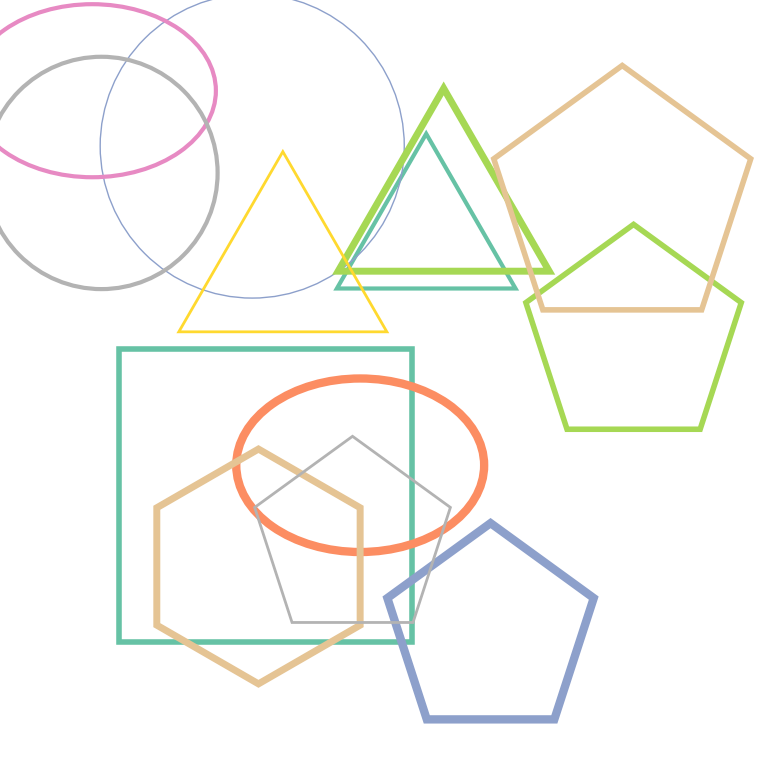[{"shape": "square", "thickness": 2, "radius": 0.95, "center": [0.345, 0.356]}, {"shape": "triangle", "thickness": 1.5, "radius": 0.67, "center": [0.554, 0.692]}, {"shape": "oval", "thickness": 3, "radius": 0.8, "center": [0.468, 0.396]}, {"shape": "circle", "thickness": 0.5, "radius": 0.99, "center": [0.328, 0.81]}, {"shape": "pentagon", "thickness": 3, "radius": 0.7, "center": [0.637, 0.18]}, {"shape": "oval", "thickness": 1.5, "radius": 0.8, "center": [0.12, 0.882]}, {"shape": "triangle", "thickness": 2.5, "radius": 0.79, "center": [0.576, 0.727]}, {"shape": "pentagon", "thickness": 2, "radius": 0.74, "center": [0.823, 0.562]}, {"shape": "triangle", "thickness": 1, "radius": 0.78, "center": [0.367, 0.647]}, {"shape": "hexagon", "thickness": 2.5, "radius": 0.76, "center": [0.336, 0.264]}, {"shape": "pentagon", "thickness": 2, "radius": 0.88, "center": [0.808, 0.74]}, {"shape": "pentagon", "thickness": 1, "radius": 0.67, "center": [0.458, 0.3]}, {"shape": "circle", "thickness": 1.5, "radius": 0.75, "center": [0.132, 0.775]}]